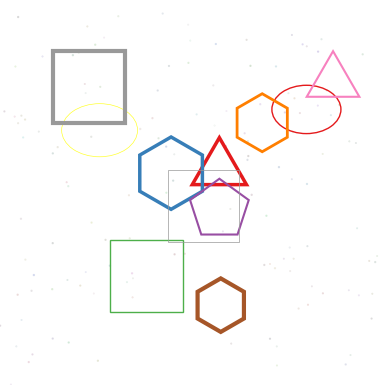[{"shape": "triangle", "thickness": 2.5, "radius": 0.41, "center": [0.57, 0.561]}, {"shape": "oval", "thickness": 1, "radius": 0.45, "center": [0.796, 0.716]}, {"shape": "hexagon", "thickness": 2.5, "radius": 0.47, "center": [0.444, 0.55]}, {"shape": "square", "thickness": 1, "radius": 0.47, "center": [0.381, 0.283]}, {"shape": "pentagon", "thickness": 1.5, "radius": 0.4, "center": [0.57, 0.456]}, {"shape": "hexagon", "thickness": 2, "radius": 0.38, "center": [0.681, 0.681]}, {"shape": "oval", "thickness": 0.5, "radius": 0.49, "center": [0.259, 0.662]}, {"shape": "hexagon", "thickness": 3, "radius": 0.35, "center": [0.573, 0.207]}, {"shape": "triangle", "thickness": 1.5, "radius": 0.39, "center": [0.865, 0.788]}, {"shape": "square", "thickness": 3, "radius": 0.47, "center": [0.232, 0.773]}, {"shape": "square", "thickness": 0.5, "radius": 0.46, "center": [0.529, 0.465]}]